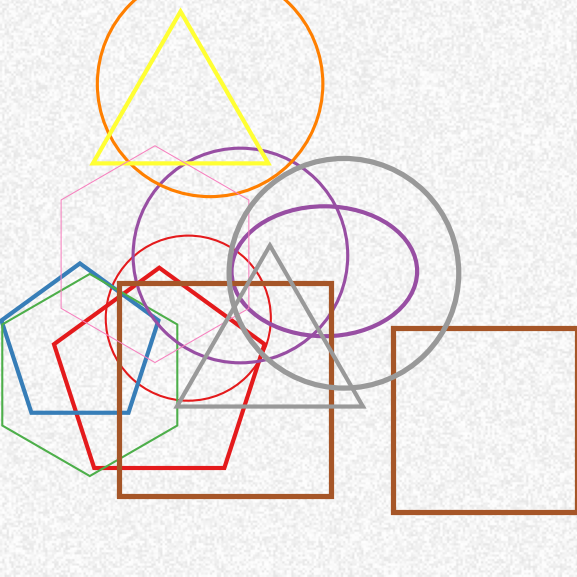[{"shape": "pentagon", "thickness": 2, "radius": 0.96, "center": [0.276, 0.344]}, {"shape": "circle", "thickness": 1, "radius": 0.71, "center": [0.326, 0.448]}, {"shape": "pentagon", "thickness": 2, "radius": 0.71, "center": [0.138, 0.4]}, {"shape": "hexagon", "thickness": 1, "radius": 0.87, "center": [0.155, 0.35]}, {"shape": "circle", "thickness": 1.5, "radius": 0.93, "center": [0.416, 0.557]}, {"shape": "oval", "thickness": 2, "radius": 0.8, "center": [0.562, 0.529]}, {"shape": "circle", "thickness": 1.5, "radius": 0.98, "center": [0.364, 0.854]}, {"shape": "triangle", "thickness": 2, "radius": 0.88, "center": [0.313, 0.804]}, {"shape": "square", "thickness": 2.5, "radius": 0.92, "center": [0.39, 0.325]}, {"shape": "square", "thickness": 2.5, "radius": 0.8, "center": [0.84, 0.272]}, {"shape": "hexagon", "thickness": 0.5, "radius": 0.94, "center": [0.268, 0.559]}, {"shape": "triangle", "thickness": 2, "radius": 0.93, "center": [0.467, 0.388]}, {"shape": "circle", "thickness": 2.5, "radius": 0.99, "center": [0.596, 0.526]}]